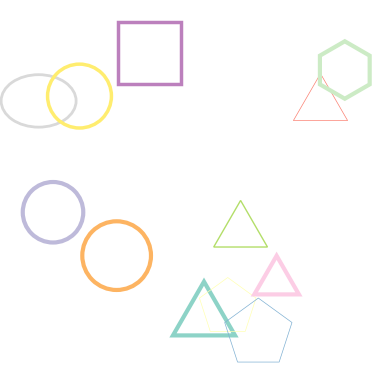[{"shape": "triangle", "thickness": 3, "radius": 0.47, "center": [0.53, 0.175]}, {"shape": "pentagon", "thickness": 0.5, "radius": 0.39, "center": [0.592, 0.202]}, {"shape": "circle", "thickness": 3, "radius": 0.39, "center": [0.138, 0.449]}, {"shape": "triangle", "thickness": 0.5, "radius": 0.41, "center": [0.832, 0.727]}, {"shape": "pentagon", "thickness": 0.5, "radius": 0.46, "center": [0.671, 0.134]}, {"shape": "circle", "thickness": 3, "radius": 0.45, "center": [0.303, 0.336]}, {"shape": "triangle", "thickness": 1, "radius": 0.4, "center": [0.625, 0.399]}, {"shape": "triangle", "thickness": 3, "radius": 0.33, "center": [0.718, 0.269]}, {"shape": "oval", "thickness": 2, "radius": 0.49, "center": [0.1, 0.738]}, {"shape": "square", "thickness": 2.5, "radius": 0.41, "center": [0.388, 0.862]}, {"shape": "hexagon", "thickness": 3, "radius": 0.37, "center": [0.896, 0.818]}, {"shape": "circle", "thickness": 2.5, "radius": 0.41, "center": [0.206, 0.75]}]